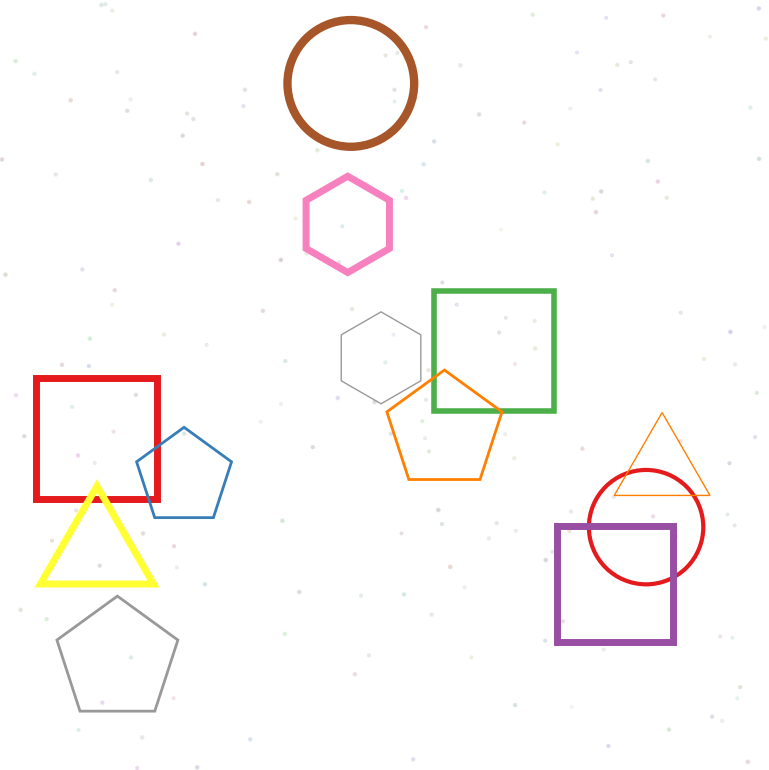[{"shape": "square", "thickness": 2.5, "radius": 0.39, "center": [0.125, 0.431]}, {"shape": "circle", "thickness": 1.5, "radius": 0.37, "center": [0.839, 0.315]}, {"shape": "pentagon", "thickness": 1, "radius": 0.32, "center": [0.239, 0.38]}, {"shape": "square", "thickness": 2, "radius": 0.39, "center": [0.642, 0.544]}, {"shape": "square", "thickness": 2.5, "radius": 0.38, "center": [0.799, 0.242]}, {"shape": "pentagon", "thickness": 1, "radius": 0.39, "center": [0.577, 0.441]}, {"shape": "triangle", "thickness": 0.5, "radius": 0.36, "center": [0.86, 0.392]}, {"shape": "triangle", "thickness": 2.5, "radius": 0.42, "center": [0.126, 0.284]}, {"shape": "circle", "thickness": 3, "radius": 0.41, "center": [0.456, 0.892]}, {"shape": "hexagon", "thickness": 2.5, "radius": 0.31, "center": [0.452, 0.709]}, {"shape": "pentagon", "thickness": 1, "radius": 0.41, "center": [0.152, 0.143]}, {"shape": "hexagon", "thickness": 0.5, "radius": 0.3, "center": [0.495, 0.535]}]